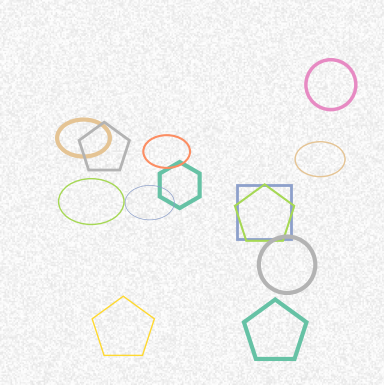[{"shape": "pentagon", "thickness": 3, "radius": 0.43, "center": [0.715, 0.137]}, {"shape": "hexagon", "thickness": 3, "radius": 0.3, "center": [0.467, 0.519]}, {"shape": "oval", "thickness": 1.5, "radius": 0.3, "center": [0.433, 0.606]}, {"shape": "square", "thickness": 2, "radius": 0.35, "center": [0.686, 0.45]}, {"shape": "oval", "thickness": 0.5, "radius": 0.32, "center": [0.389, 0.474]}, {"shape": "circle", "thickness": 2.5, "radius": 0.32, "center": [0.859, 0.78]}, {"shape": "pentagon", "thickness": 1.5, "radius": 0.41, "center": [0.687, 0.44]}, {"shape": "oval", "thickness": 1, "radius": 0.42, "center": [0.237, 0.476]}, {"shape": "pentagon", "thickness": 1, "radius": 0.42, "center": [0.32, 0.146]}, {"shape": "oval", "thickness": 1, "radius": 0.32, "center": [0.831, 0.587]}, {"shape": "oval", "thickness": 3, "radius": 0.34, "center": [0.217, 0.641]}, {"shape": "circle", "thickness": 3, "radius": 0.37, "center": [0.746, 0.312]}, {"shape": "pentagon", "thickness": 2, "radius": 0.34, "center": [0.271, 0.614]}]